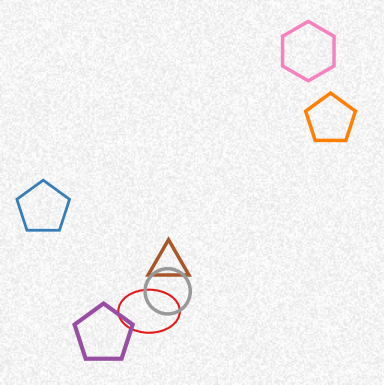[{"shape": "oval", "thickness": 1.5, "radius": 0.4, "center": [0.387, 0.192]}, {"shape": "pentagon", "thickness": 2, "radius": 0.36, "center": [0.112, 0.46]}, {"shape": "pentagon", "thickness": 3, "radius": 0.4, "center": [0.269, 0.132]}, {"shape": "pentagon", "thickness": 2.5, "radius": 0.34, "center": [0.859, 0.69]}, {"shape": "triangle", "thickness": 2.5, "radius": 0.31, "center": [0.438, 0.316]}, {"shape": "hexagon", "thickness": 2.5, "radius": 0.39, "center": [0.801, 0.867]}, {"shape": "circle", "thickness": 2.5, "radius": 0.29, "center": [0.436, 0.243]}]